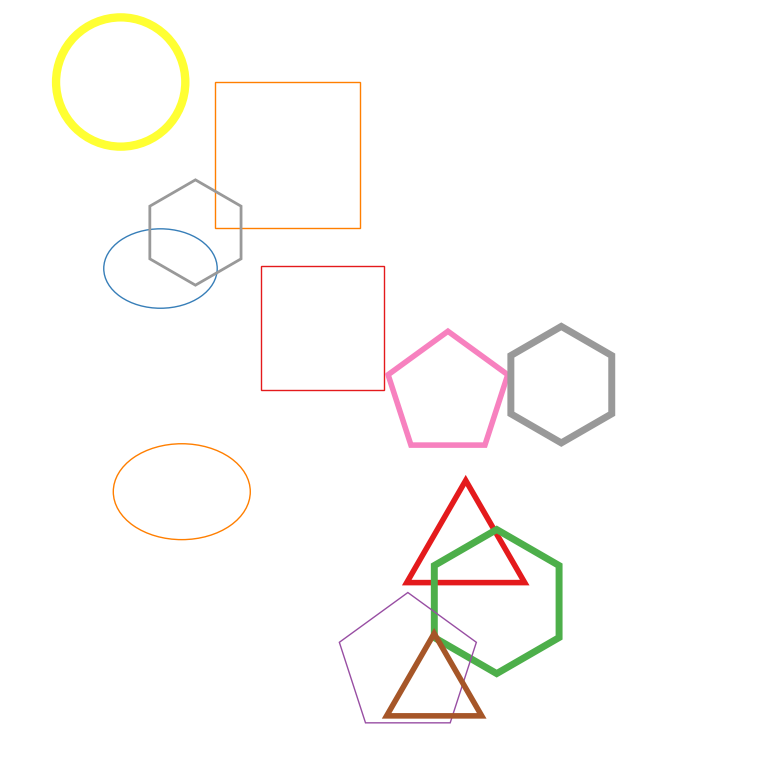[{"shape": "triangle", "thickness": 2, "radius": 0.44, "center": [0.605, 0.288]}, {"shape": "square", "thickness": 0.5, "radius": 0.4, "center": [0.419, 0.574]}, {"shape": "oval", "thickness": 0.5, "radius": 0.37, "center": [0.208, 0.651]}, {"shape": "hexagon", "thickness": 2.5, "radius": 0.47, "center": [0.645, 0.219]}, {"shape": "pentagon", "thickness": 0.5, "radius": 0.47, "center": [0.53, 0.137]}, {"shape": "oval", "thickness": 0.5, "radius": 0.44, "center": [0.236, 0.361]}, {"shape": "square", "thickness": 0.5, "radius": 0.47, "center": [0.373, 0.799]}, {"shape": "circle", "thickness": 3, "radius": 0.42, "center": [0.157, 0.893]}, {"shape": "triangle", "thickness": 2, "radius": 0.36, "center": [0.564, 0.106]}, {"shape": "pentagon", "thickness": 2, "radius": 0.41, "center": [0.582, 0.488]}, {"shape": "hexagon", "thickness": 1, "radius": 0.34, "center": [0.254, 0.698]}, {"shape": "hexagon", "thickness": 2.5, "radius": 0.38, "center": [0.729, 0.5]}]